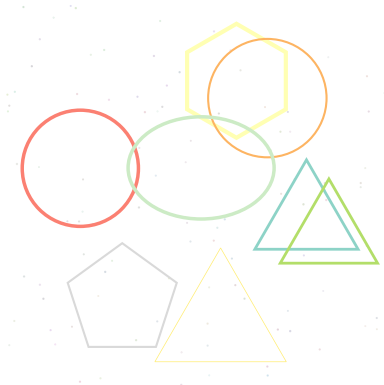[{"shape": "triangle", "thickness": 2, "radius": 0.77, "center": [0.796, 0.43]}, {"shape": "hexagon", "thickness": 3, "radius": 0.74, "center": [0.614, 0.79]}, {"shape": "circle", "thickness": 2.5, "radius": 0.75, "center": [0.209, 0.563]}, {"shape": "circle", "thickness": 1.5, "radius": 0.77, "center": [0.694, 0.745]}, {"shape": "triangle", "thickness": 2, "radius": 0.73, "center": [0.854, 0.389]}, {"shape": "pentagon", "thickness": 1.5, "radius": 0.74, "center": [0.318, 0.219]}, {"shape": "oval", "thickness": 2.5, "radius": 0.95, "center": [0.522, 0.564]}, {"shape": "triangle", "thickness": 0.5, "radius": 0.99, "center": [0.573, 0.159]}]